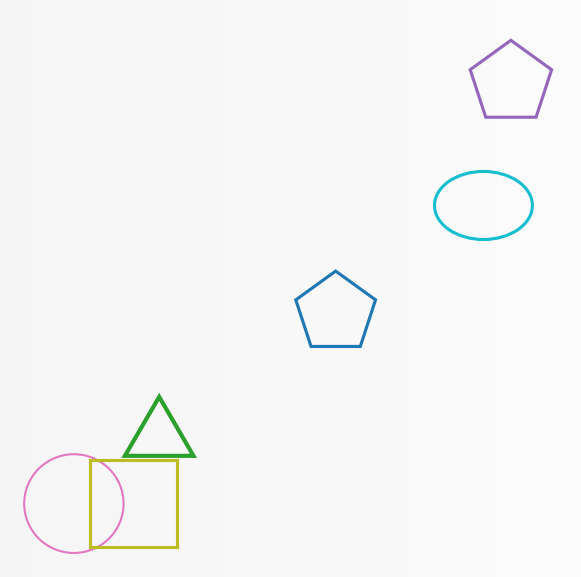[{"shape": "pentagon", "thickness": 1.5, "radius": 0.36, "center": [0.577, 0.458]}, {"shape": "triangle", "thickness": 2, "radius": 0.34, "center": [0.274, 0.244]}, {"shape": "pentagon", "thickness": 1.5, "radius": 0.37, "center": [0.879, 0.856]}, {"shape": "circle", "thickness": 1, "radius": 0.43, "center": [0.127, 0.127]}, {"shape": "square", "thickness": 1.5, "radius": 0.38, "center": [0.229, 0.127]}, {"shape": "oval", "thickness": 1.5, "radius": 0.42, "center": [0.832, 0.643]}]